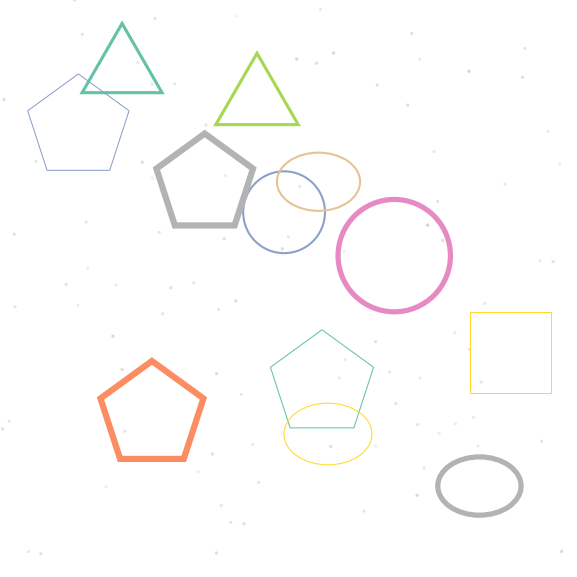[{"shape": "pentagon", "thickness": 0.5, "radius": 0.47, "center": [0.558, 0.334]}, {"shape": "triangle", "thickness": 1.5, "radius": 0.4, "center": [0.211, 0.879]}, {"shape": "pentagon", "thickness": 3, "radius": 0.47, "center": [0.263, 0.28]}, {"shape": "pentagon", "thickness": 0.5, "radius": 0.46, "center": [0.136, 0.779]}, {"shape": "circle", "thickness": 1, "radius": 0.35, "center": [0.492, 0.632]}, {"shape": "circle", "thickness": 2.5, "radius": 0.49, "center": [0.683, 0.556]}, {"shape": "triangle", "thickness": 1.5, "radius": 0.41, "center": [0.445, 0.825]}, {"shape": "square", "thickness": 0.5, "radius": 0.35, "center": [0.885, 0.389]}, {"shape": "oval", "thickness": 0.5, "radius": 0.38, "center": [0.568, 0.248]}, {"shape": "oval", "thickness": 1, "radius": 0.36, "center": [0.552, 0.684]}, {"shape": "oval", "thickness": 2.5, "radius": 0.36, "center": [0.83, 0.158]}, {"shape": "pentagon", "thickness": 3, "radius": 0.44, "center": [0.355, 0.68]}]